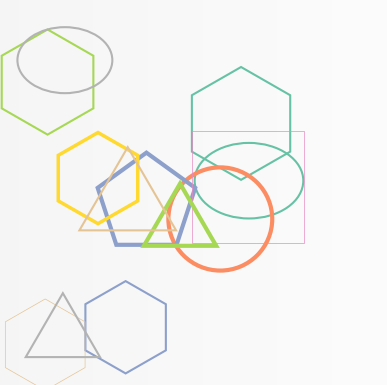[{"shape": "hexagon", "thickness": 1.5, "radius": 0.73, "center": [0.622, 0.679]}, {"shape": "oval", "thickness": 1.5, "radius": 0.7, "center": [0.643, 0.531]}, {"shape": "circle", "thickness": 3, "radius": 0.67, "center": [0.569, 0.431]}, {"shape": "pentagon", "thickness": 3, "radius": 0.66, "center": [0.378, 0.471]}, {"shape": "hexagon", "thickness": 1.5, "radius": 0.6, "center": [0.324, 0.15]}, {"shape": "square", "thickness": 0.5, "radius": 0.72, "center": [0.641, 0.514]}, {"shape": "triangle", "thickness": 3, "radius": 0.54, "center": [0.465, 0.415]}, {"shape": "hexagon", "thickness": 1.5, "radius": 0.68, "center": [0.123, 0.787]}, {"shape": "hexagon", "thickness": 2.5, "radius": 0.59, "center": [0.253, 0.537]}, {"shape": "triangle", "thickness": 1.5, "radius": 0.72, "center": [0.33, 0.474]}, {"shape": "hexagon", "thickness": 0.5, "radius": 0.59, "center": [0.117, 0.105]}, {"shape": "triangle", "thickness": 1.5, "radius": 0.55, "center": [0.162, 0.128]}, {"shape": "oval", "thickness": 1.5, "radius": 0.61, "center": [0.167, 0.844]}]